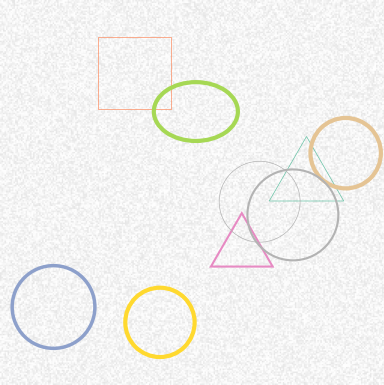[{"shape": "triangle", "thickness": 0.5, "radius": 0.56, "center": [0.796, 0.534]}, {"shape": "square", "thickness": 0.5, "radius": 0.47, "center": [0.348, 0.811]}, {"shape": "circle", "thickness": 2.5, "radius": 0.54, "center": [0.139, 0.203]}, {"shape": "triangle", "thickness": 1.5, "radius": 0.46, "center": [0.628, 0.354]}, {"shape": "oval", "thickness": 3, "radius": 0.55, "center": [0.509, 0.71]}, {"shape": "circle", "thickness": 3, "radius": 0.45, "center": [0.415, 0.163]}, {"shape": "circle", "thickness": 3, "radius": 0.46, "center": [0.898, 0.602]}, {"shape": "circle", "thickness": 1.5, "radius": 0.59, "center": [0.761, 0.442]}, {"shape": "circle", "thickness": 0.5, "radius": 0.53, "center": [0.674, 0.476]}]